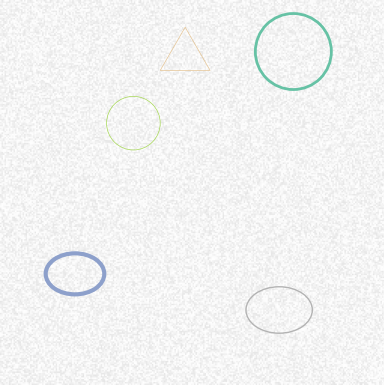[{"shape": "circle", "thickness": 2, "radius": 0.49, "center": [0.762, 0.866]}, {"shape": "oval", "thickness": 3, "radius": 0.38, "center": [0.195, 0.289]}, {"shape": "circle", "thickness": 0.5, "radius": 0.35, "center": [0.346, 0.68]}, {"shape": "triangle", "thickness": 0.5, "radius": 0.37, "center": [0.481, 0.854]}, {"shape": "oval", "thickness": 1, "radius": 0.43, "center": [0.725, 0.195]}]